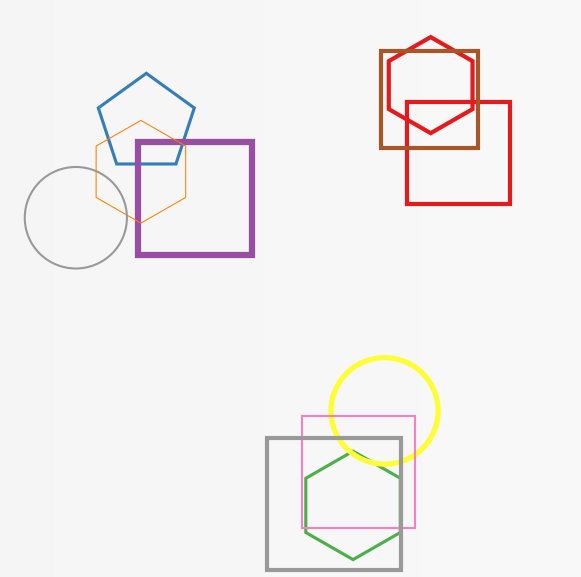[{"shape": "hexagon", "thickness": 2, "radius": 0.42, "center": [0.741, 0.852]}, {"shape": "square", "thickness": 2, "radius": 0.44, "center": [0.789, 0.734]}, {"shape": "pentagon", "thickness": 1.5, "radius": 0.43, "center": [0.252, 0.785]}, {"shape": "hexagon", "thickness": 1.5, "radius": 0.47, "center": [0.607, 0.124]}, {"shape": "square", "thickness": 3, "radius": 0.49, "center": [0.336, 0.655]}, {"shape": "hexagon", "thickness": 0.5, "radius": 0.44, "center": [0.242, 0.702]}, {"shape": "circle", "thickness": 2.5, "radius": 0.46, "center": [0.662, 0.288]}, {"shape": "square", "thickness": 2, "radius": 0.42, "center": [0.739, 0.827]}, {"shape": "square", "thickness": 1, "radius": 0.48, "center": [0.617, 0.181]}, {"shape": "square", "thickness": 2, "radius": 0.57, "center": [0.575, 0.126]}, {"shape": "circle", "thickness": 1, "radius": 0.44, "center": [0.13, 0.622]}]